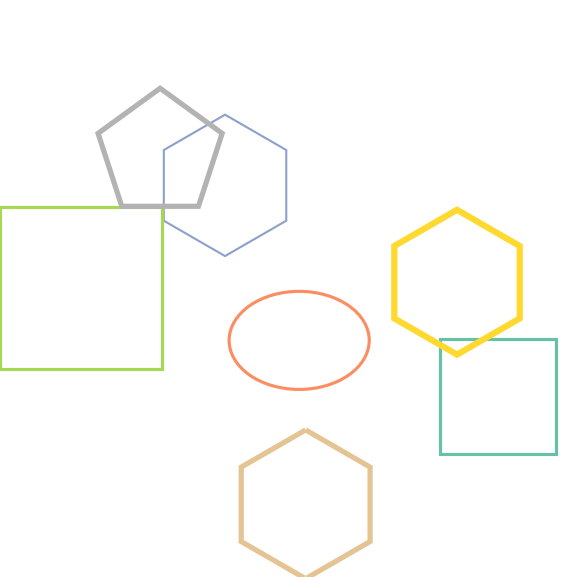[{"shape": "square", "thickness": 1.5, "radius": 0.5, "center": [0.862, 0.313]}, {"shape": "oval", "thickness": 1.5, "radius": 0.61, "center": [0.518, 0.41]}, {"shape": "hexagon", "thickness": 1, "radius": 0.61, "center": [0.39, 0.678]}, {"shape": "square", "thickness": 1.5, "radius": 0.7, "center": [0.14, 0.5]}, {"shape": "hexagon", "thickness": 3, "radius": 0.63, "center": [0.791, 0.51]}, {"shape": "hexagon", "thickness": 2.5, "radius": 0.64, "center": [0.529, 0.126]}, {"shape": "pentagon", "thickness": 2.5, "radius": 0.56, "center": [0.277, 0.733]}]